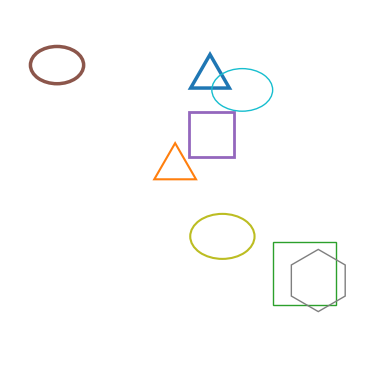[{"shape": "triangle", "thickness": 2.5, "radius": 0.29, "center": [0.545, 0.8]}, {"shape": "triangle", "thickness": 1.5, "radius": 0.31, "center": [0.455, 0.566]}, {"shape": "square", "thickness": 1, "radius": 0.41, "center": [0.791, 0.289]}, {"shape": "square", "thickness": 2, "radius": 0.29, "center": [0.55, 0.65]}, {"shape": "oval", "thickness": 2.5, "radius": 0.35, "center": [0.148, 0.831]}, {"shape": "hexagon", "thickness": 1, "radius": 0.4, "center": [0.827, 0.271]}, {"shape": "oval", "thickness": 1.5, "radius": 0.42, "center": [0.578, 0.386]}, {"shape": "oval", "thickness": 1, "radius": 0.39, "center": [0.629, 0.766]}]